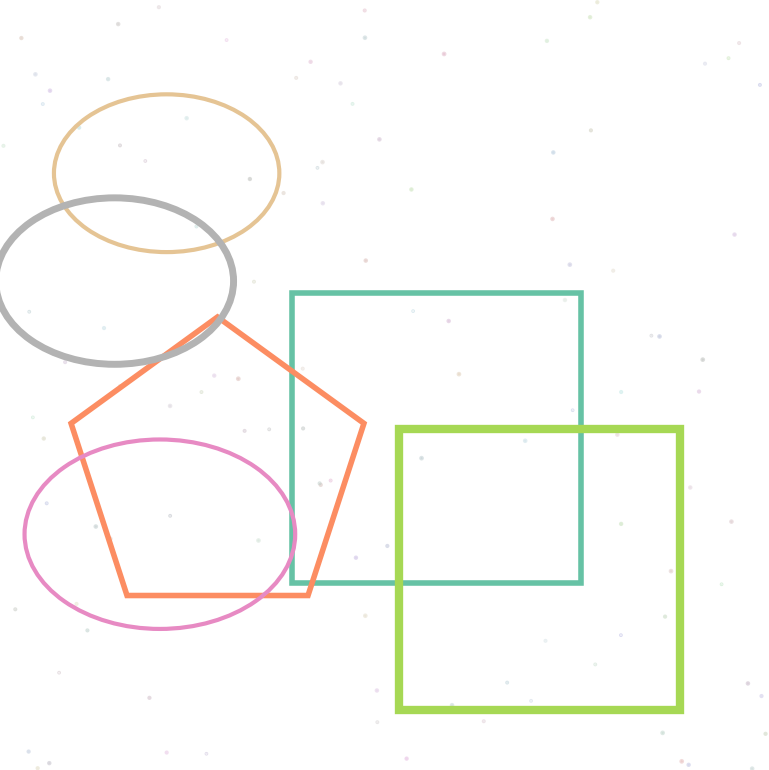[{"shape": "square", "thickness": 2, "radius": 0.94, "center": [0.567, 0.431]}, {"shape": "pentagon", "thickness": 2, "radius": 1.0, "center": [0.282, 0.388]}, {"shape": "oval", "thickness": 1.5, "radius": 0.88, "center": [0.208, 0.306]}, {"shape": "square", "thickness": 3, "radius": 0.91, "center": [0.701, 0.26]}, {"shape": "oval", "thickness": 1.5, "radius": 0.73, "center": [0.216, 0.775]}, {"shape": "oval", "thickness": 2.5, "radius": 0.77, "center": [0.149, 0.635]}]